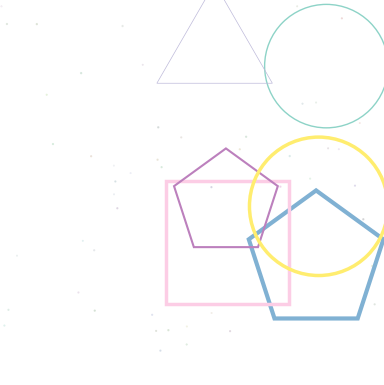[{"shape": "circle", "thickness": 1, "radius": 0.8, "center": [0.848, 0.828]}, {"shape": "triangle", "thickness": 0.5, "radius": 0.87, "center": [0.557, 0.87]}, {"shape": "pentagon", "thickness": 3, "radius": 0.92, "center": [0.821, 0.322]}, {"shape": "square", "thickness": 2.5, "radius": 0.8, "center": [0.591, 0.37]}, {"shape": "pentagon", "thickness": 1.5, "radius": 0.71, "center": [0.587, 0.473]}, {"shape": "circle", "thickness": 2.5, "radius": 0.9, "center": [0.828, 0.464]}]